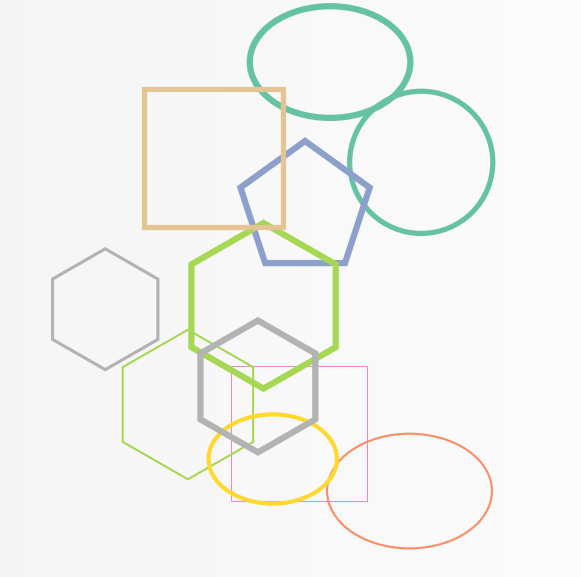[{"shape": "circle", "thickness": 2.5, "radius": 0.62, "center": [0.725, 0.718]}, {"shape": "oval", "thickness": 3, "radius": 0.69, "center": [0.568, 0.892]}, {"shape": "oval", "thickness": 1, "radius": 0.71, "center": [0.705, 0.149]}, {"shape": "pentagon", "thickness": 3, "radius": 0.58, "center": [0.525, 0.638]}, {"shape": "square", "thickness": 0.5, "radius": 0.58, "center": [0.514, 0.249]}, {"shape": "hexagon", "thickness": 3, "radius": 0.72, "center": [0.453, 0.47]}, {"shape": "hexagon", "thickness": 1, "radius": 0.65, "center": [0.323, 0.299]}, {"shape": "oval", "thickness": 2, "radius": 0.55, "center": [0.469, 0.204]}, {"shape": "square", "thickness": 2.5, "radius": 0.6, "center": [0.367, 0.725]}, {"shape": "hexagon", "thickness": 3, "radius": 0.57, "center": [0.444, 0.33]}, {"shape": "hexagon", "thickness": 1.5, "radius": 0.52, "center": [0.181, 0.464]}]